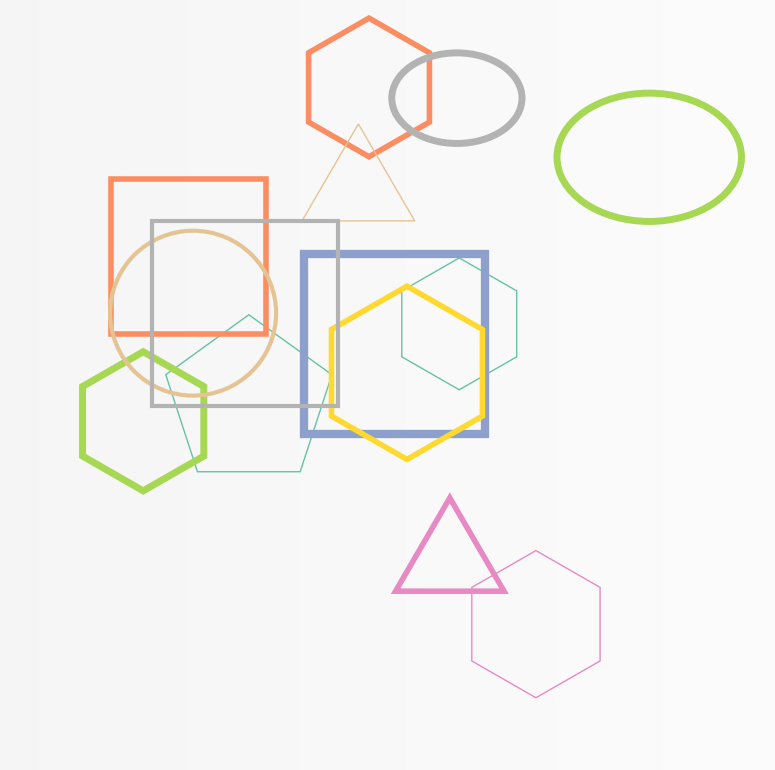[{"shape": "hexagon", "thickness": 0.5, "radius": 0.43, "center": [0.593, 0.579]}, {"shape": "pentagon", "thickness": 0.5, "radius": 0.56, "center": [0.321, 0.479]}, {"shape": "square", "thickness": 2, "radius": 0.5, "center": [0.243, 0.667]}, {"shape": "hexagon", "thickness": 2, "radius": 0.45, "center": [0.476, 0.886]}, {"shape": "square", "thickness": 3, "radius": 0.58, "center": [0.509, 0.553]}, {"shape": "hexagon", "thickness": 0.5, "radius": 0.48, "center": [0.692, 0.189]}, {"shape": "triangle", "thickness": 2, "radius": 0.4, "center": [0.58, 0.273]}, {"shape": "oval", "thickness": 2.5, "radius": 0.6, "center": [0.838, 0.796]}, {"shape": "hexagon", "thickness": 2.5, "radius": 0.45, "center": [0.185, 0.453]}, {"shape": "hexagon", "thickness": 2, "radius": 0.56, "center": [0.525, 0.516]}, {"shape": "triangle", "thickness": 0.5, "radius": 0.42, "center": [0.462, 0.755]}, {"shape": "circle", "thickness": 1.5, "radius": 0.54, "center": [0.249, 0.593]}, {"shape": "square", "thickness": 1.5, "radius": 0.6, "center": [0.316, 0.593]}, {"shape": "oval", "thickness": 2.5, "radius": 0.42, "center": [0.59, 0.873]}]